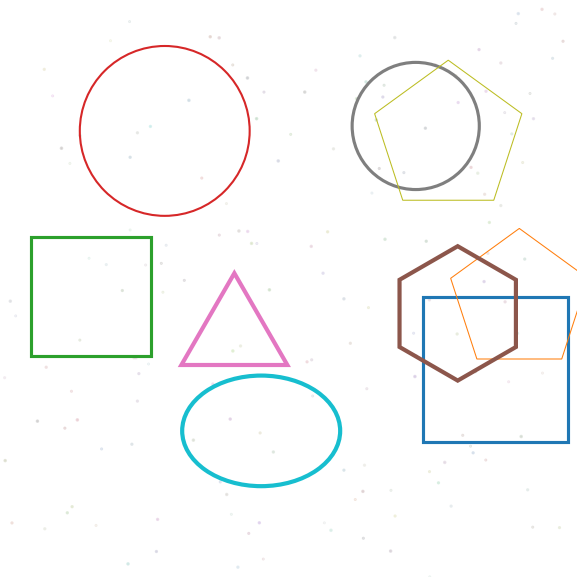[{"shape": "square", "thickness": 1.5, "radius": 0.63, "center": [0.858, 0.359]}, {"shape": "pentagon", "thickness": 0.5, "radius": 0.62, "center": [0.899, 0.479]}, {"shape": "square", "thickness": 1.5, "radius": 0.52, "center": [0.157, 0.486]}, {"shape": "circle", "thickness": 1, "radius": 0.74, "center": [0.285, 0.772]}, {"shape": "hexagon", "thickness": 2, "radius": 0.58, "center": [0.793, 0.456]}, {"shape": "triangle", "thickness": 2, "radius": 0.53, "center": [0.406, 0.42]}, {"shape": "circle", "thickness": 1.5, "radius": 0.55, "center": [0.72, 0.781]}, {"shape": "pentagon", "thickness": 0.5, "radius": 0.67, "center": [0.776, 0.761]}, {"shape": "oval", "thickness": 2, "radius": 0.68, "center": [0.452, 0.253]}]